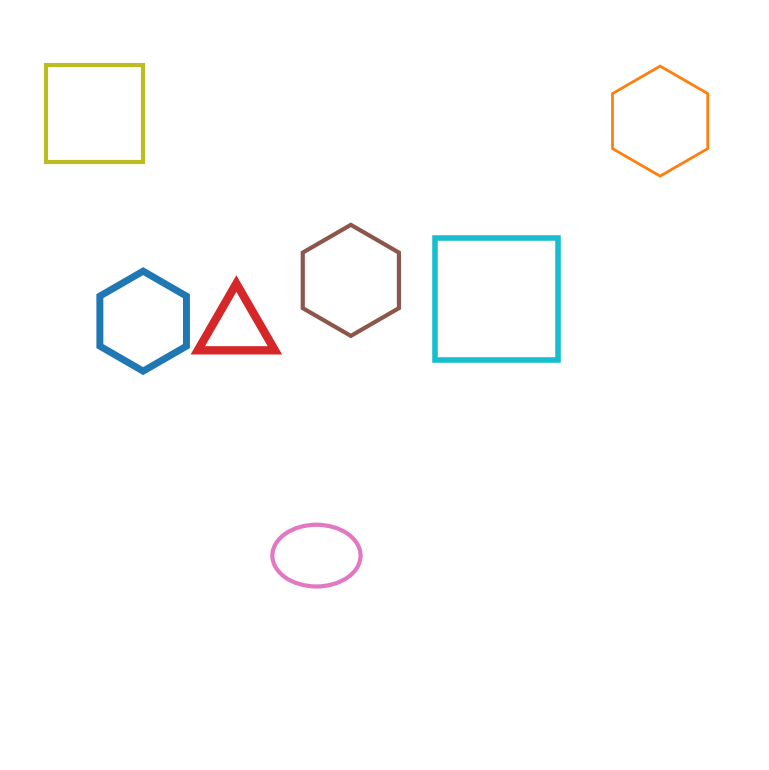[{"shape": "hexagon", "thickness": 2.5, "radius": 0.32, "center": [0.186, 0.583]}, {"shape": "hexagon", "thickness": 1, "radius": 0.36, "center": [0.857, 0.843]}, {"shape": "triangle", "thickness": 3, "radius": 0.29, "center": [0.307, 0.574]}, {"shape": "hexagon", "thickness": 1.5, "radius": 0.36, "center": [0.456, 0.636]}, {"shape": "oval", "thickness": 1.5, "radius": 0.29, "center": [0.411, 0.278]}, {"shape": "square", "thickness": 1.5, "radius": 0.32, "center": [0.123, 0.853]}, {"shape": "square", "thickness": 2, "radius": 0.4, "center": [0.645, 0.612]}]